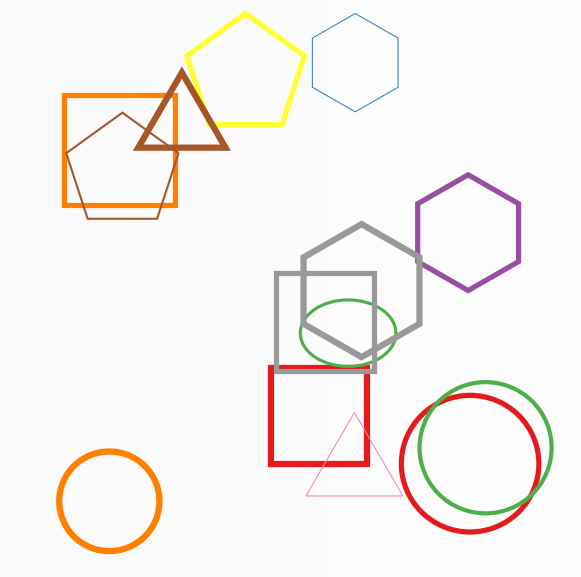[{"shape": "square", "thickness": 3, "radius": 0.41, "center": [0.549, 0.279]}, {"shape": "circle", "thickness": 2.5, "radius": 0.59, "center": [0.809, 0.196]}, {"shape": "hexagon", "thickness": 0.5, "radius": 0.43, "center": [0.611, 0.891]}, {"shape": "circle", "thickness": 2, "radius": 0.57, "center": [0.835, 0.224]}, {"shape": "oval", "thickness": 1.5, "radius": 0.41, "center": [0.599, 0.422]}, {"shape": "hexagon", "thickness": 2.5, "radius": 0.5, "center": [0.805, 0.596]}, {"shape": "square", "thickness": 2.5, "radius": 0.47, "center": [0.206, 0.74]}, {"shape": "circle", "thickness": 3, "radius": 0.43, "center": [0.188, 0.131]}, {"shape": "pentagon", "thickness": 2.5, "radius": 0.53, "center": [0.423, 0.869]}, {"shape": "triangle", "thickness": 3, "radius": 0.43, "center": [0.313, 0.787]}, {"shape": "pentagon", "thickness": 1, "radius": 0.51, "center": [0.211, 0.702]}, {"shape": "triangle", "thickness": 0.5, "radius": 0.48, "center": [0.61, 0.188]}, {"shape": "square", "thickness": 2.5, "radius": 0.42, "center": [0.56, 0.441]}, {"shape": "hexagon", "thickness": 3, "radius": 0.58, "center": [0.622, 0.496]}]